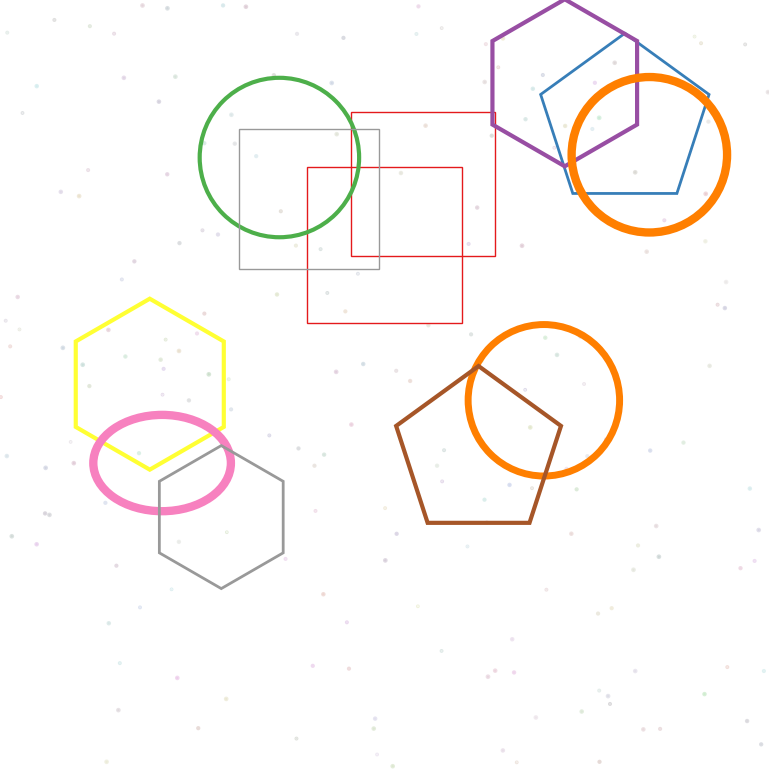[{"shape": "square", "thickness": 0.5, "radius": 0.51, "center": [0.499, 0.682]}, {"shape": "square", "thickness": 0.5, "radius": 0.47, "center": [0.549, 0.761]}, {"shape": "pentagon", "thickness": 1, "radius": 0.57, "center": [0.811, 0.842]}, {"shape": "circle", "thickness": 1.5, "radius": 0.52, "center": [0.363, 0.795]}, {"shape": "hexagon", "thickness": 1.5, "radius": 0.54, "center": [0.733, 0.892]}, {"shape": "circle", "thickness": 3, "radius": 0.5, "center": [0.843, 0.799]}, {"shape": "circle", "thickness": 2.5, "radius": 0.49, "center": [0.706, 0.48]}, {"shape": "hexagon", "thickness": 1.5, "radius": 0.55, "center": [0.195, 0.501]}, {"shape": "pentagon", "thickness": 1.5, "radius": 0.56, "center": [0.622, 0.412]}, {"shape": "oval", "thickness": 3, "radius": 0.45, "center": [0.211, 0.399]}, {"shape": "square", "thickness": 0.5, "radius": 0.45, "center": [0.401, 0.742]}, {"shape": "hexagon", "thickness": 1, "radius": 0.46, "center": [0.287, 0.328]}]